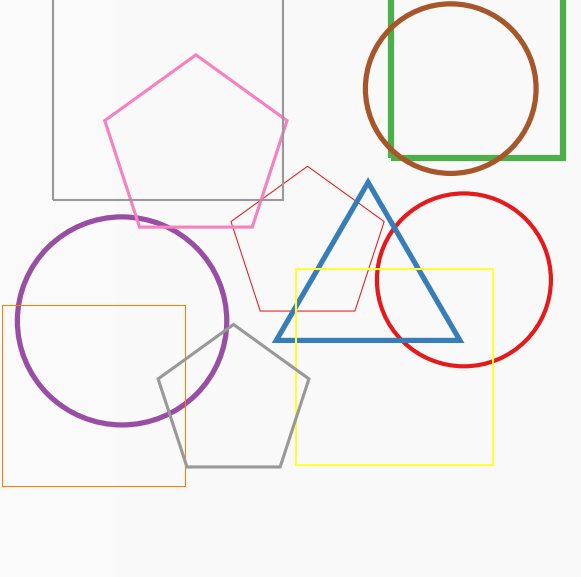[{"shape": "pentagon", "thickness": 0.5, "radius": 0.69, "center": [0.529, 0.573]}, {"shape": "circle", "thickness": 2, "radius": 0.75, "center": [0.798, 0.515]}, {"shape": "triangle", "thickness": 2.5, "radius": 0.91, "center": [0.633, 0.501]}, {"shape": "square", "thickness": 3, "radius": 0.74, "center": [0.821, 0.874]}, {"shape": "circle", "thickness": 2.5, "radius": 0.9, "center": [0.21, 0.443]}, {"shape": "square", "thickness": 0.5, "radius": 0.79, "center": [0.161, 0.314]}, {"shape": "square", "thickness": 1, "radius": 0.85, "center": [0.679, 0.364]}, {"shape": "circle", "thickness": 2.5, "radius": 0.73, "center": [0.775, 0.846]}, {"shape": "pentagon", "thickness": 1.5, "radius": 0.82, "center": [0.337, 0.739]}, {"shape": "pentagon", "thickness": 1.5, "radius": 0.68, "center": [0.402, 0.301]}, {"shape": "square", "thickness": 1, "radius": 0.99, "center": [0.289, 0.852]}]